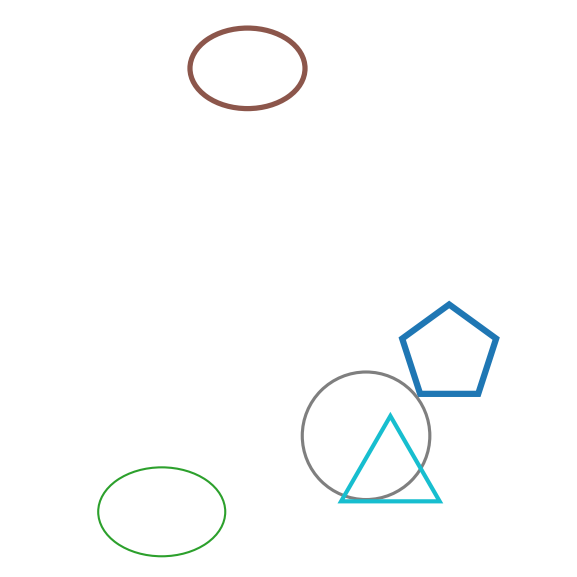[{"shape": "pentagon", "thickness": 3, "radius": 0.43, "center": [0.778, 0.386]}, {"shape": "oval", "thickness": 1, "radius": 0.55, "center": [0.28, 0.113]}, {"shape": "oval", "thickness": 2.5, "radius": 0.5, "center": [0.429, 0.881]}, {"shape": "circle", "thickness": 1.5, "radius": 0.55, "center": [0.634, 0.245]}, {"shape": "triangle", "thickness": 2, "radius": 0.49, "center": [0.676, 0.18]}]